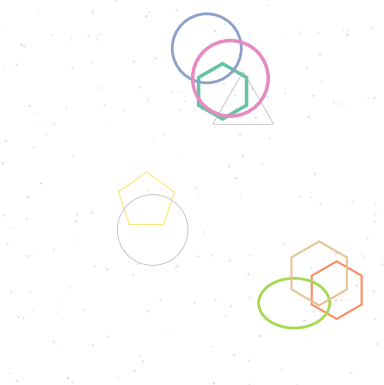[{"shape": "hexagon", "thickness": 2.5, "radius": 0.36, "center": [0.578, 0.763]}, {"shape": "hexagon", "thickness": 1.5, "radius": 0.37, "center": [0.875, 0.246]}, {"shape": "circle", "thickness": 2, "radius": 0.45, "center": [0.537, 0.874]}, {"shape": "circle", "thickness": 2.5, "radius": 0.49, "center": [0.598, 0.796]}, {"shape": "oval", "thickness": 2, "radius": 0.46, "center": [0.764, 0.212]}, {"shape": "pentagon", "thickness": 0.5, "radius": 0.38, "center": [0.381, 0.478]}, {"shape": "hexagon", "thickness": 1.5, "radius": 0.42, "center": [0.829, 0.29]}, {"shape": "circle", "thickness": 0.5, "radius": 0.46, "center": [0.396, 0.403]}, {"shape": "triangle", "thickness": 0.5, "radius": 0.46, "center": [0.632, 0.723]}]